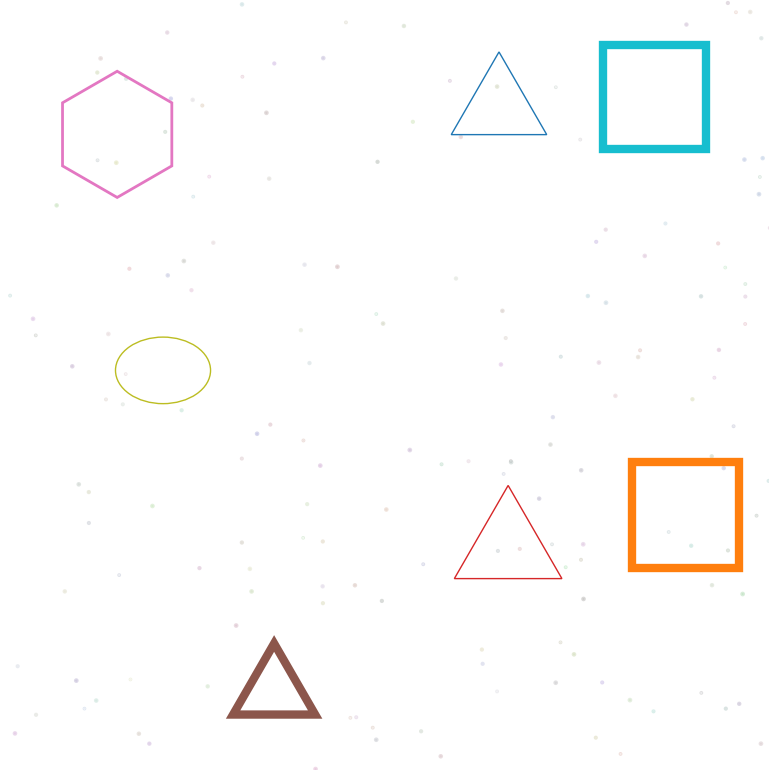[{"shape": "triangle", "thickness": 0.5, "radius": 0.36, "center": [0.648, 0.861]}, {"shape": "square", "thickness": 3, "radius": 0.35, "center": [0.89, 0.331]}, {"shape": "triangle", "thickness": 0.5, "radius": 0.4, "center": [0.66, 0.289]}, {"shape": "triangle", "thickness": 3, "radius": 0.31, "center": [0.356, 0.103]}, {"shape": "hexagon", "thickness": 1, "radius": 0.41, "center": [0.152, 0.826]}, {"shape": "oval", "thickness": 0.5, "radius": 0.31, "center": [0.212, 0.519]}, {"shape": "square", "thickness": 3, "radius": 0.34, "center": [0.85, 0.874]}]